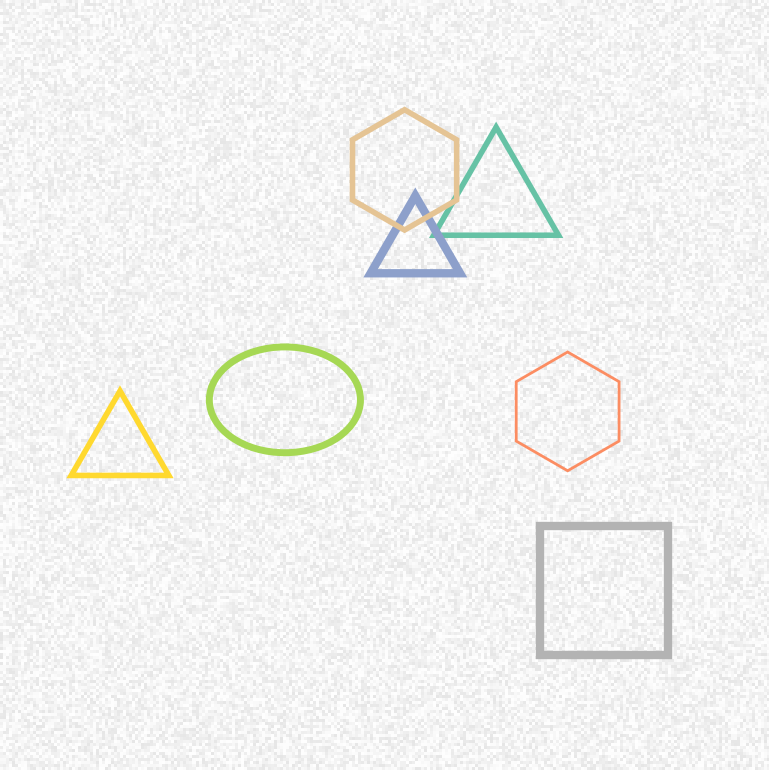[{"shape": "triangle", "thickness": 2, "radius": 0.47, "center": [0.644, 0.741]}, {"shape": "hexagon", "thickness": 1, "radius": 0.39, "center": [0.737, 0.466]}, {"shape": "triangle", "thickness": 3, "radius": 0.34, "center": [0.539, 0.679]}, {"shape": "oval", "thickness": 2.5, "radius": 0.49, "center": [0.37, 0.481]}, {"shape": "triangle", "thickness": 2, "radius": 0.37, "center": [0.156, 0.419]}, {"shape": "hexagon", "thickness": 2, "radius": 0.39, "center": [0.525, 0.779]}, {"shape": "square", "thickness": 3, "radius": 0.42, "center": [0.785, 0.233]}]